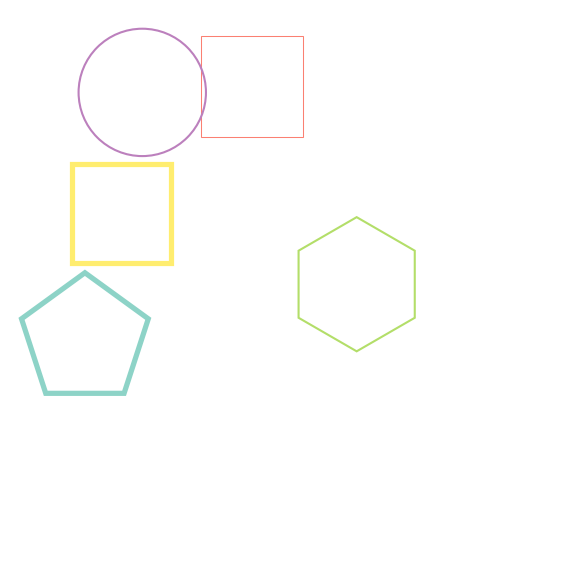[{"shape": "pentagon", "thickness": 2.5, "radius": 0.58, "center": [0.147, 0.411]}, {"shape": "square", "thickness": 0.5, "radius": 0.44, "center": [0.437, 0.849]}, {"shape": "hexagon", "thickness": 1, "radius": 0.58, "center": [0.618, 0.507]}, {"shape": "circle", "thickness": 1, "radius": 0.55, "center": [0.246, 0.839]}, {"shape": "square", "thickness": 2.5, "radius": 0.43, "center": [0.21, 0.629]}]